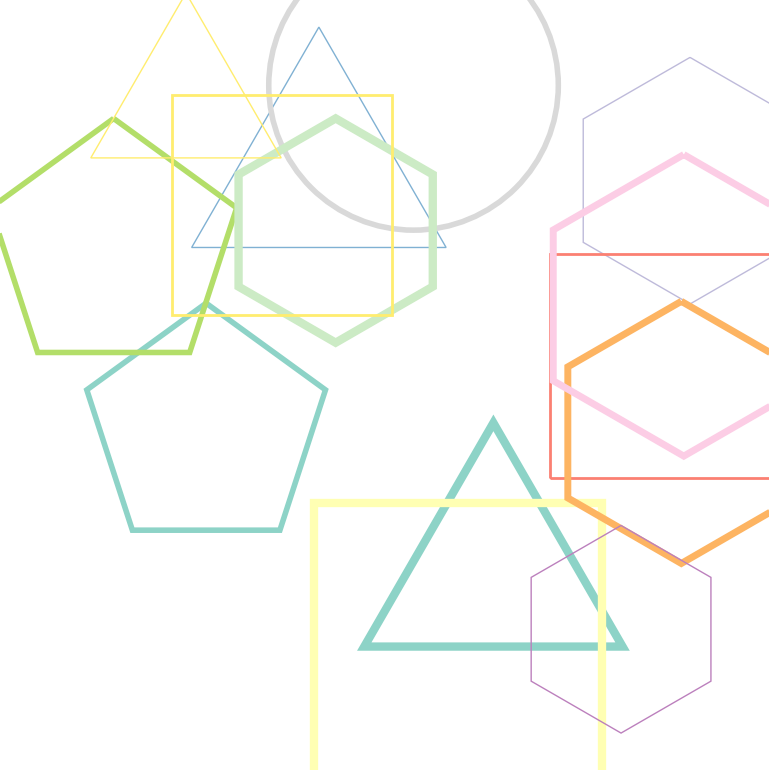[{"shape": "triangle", "thickness": 3, "radius": 0.97, "center": [0.641, 0.257]}, {"shape": "pentagon", "thickness": 2, "radius": 0.81, "center": [0.268, 0.443]}, {"shape": "square", "thickness": 3, "radius": 0.93, "center": [0.595, 0.161]}, {"shape": "hexagon", "thickness": 0.5, "radius": 0.8, "center": [0.896, 0.765]}, {"shape": "square", "thickness": 1, "radius": 0.73, "center": [0.86, 0.525]}, {"shape": "triangle", "thickness": 0.5, "radius": 0.95, "center": [0.414, 0.774]}, {"shape": "hexagon", "thickness": 2.5, "radius": 0.85, "center": [0.885, 0.438]}, {"shape": "pentagon", "thickness": 2, "radius": 0.84, "center": [0.148, 0.678]}, {"shape": "hexagon", "thickness": 2.5, "radius": 0.98, "center": [0.888, 0.603]}, {"shape": "circle", "thickness": 2, "radius": 0.94, "center": [0.537, 0.889]}, {"shape": "hexagon", "thickness": 0.5, "radius": 0.67, "center": [0.807, 0.183]}, {"shape": "hexagon", "thickness": 3, "radius": 0.73, "center": [0.436, 0.701]}, {"shape": "triangle", "thickness": 0.5, "radius": 0.71, "center": [0.242, 0.866]}, {"shape": "square", "thickness": 1, "radius": 0.72, "center": [0.366, 0.734]}]